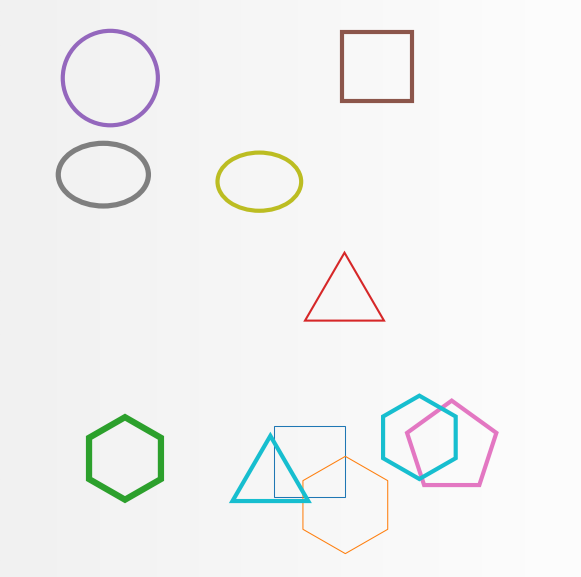[{"shape": "square", "thickness": 0.5, "radius": 0.3, "center": [0.533, 0.2]}, {"shape": "hexagon", "thickness": 0.5, "radius": 0.42, "center": [0.594, 0.125]}, {"shape": "hexagon", "thickness": 3, "radius": 0.36, "center": [0.215, 0.205]}, {"shape": "triangle", "thickness": 1, "radius": 0.39, "center": [0.593, 0.483]}, {"shape": "circle", "thickness": 2, "radius": 0.41, "center": [0.19, 0.864]}, {"shape": "square", "thickness": 2, "radius": 0.3, "center": [0.648, 0.884]}, {"shape": "pentagon", "thickness": 2, "radius": 0.4, "center": [0.777, 0.225]}, {"shape": "oval", "thickness": 2.5, "radius": 0.39, "center": [0.178, 0.697]}, {"shape": "oval", "thickness": 2, "radius": 0.36, "center": [0.446, 0.685]}, {"shape": "hexagon", "thickness": 2, "radius": 0.36, "center": [0.722, 0.242]}, {"shape": "triangle", "thickness": 2, "radius": 0.38, "center": [0.465, 0.169]}]